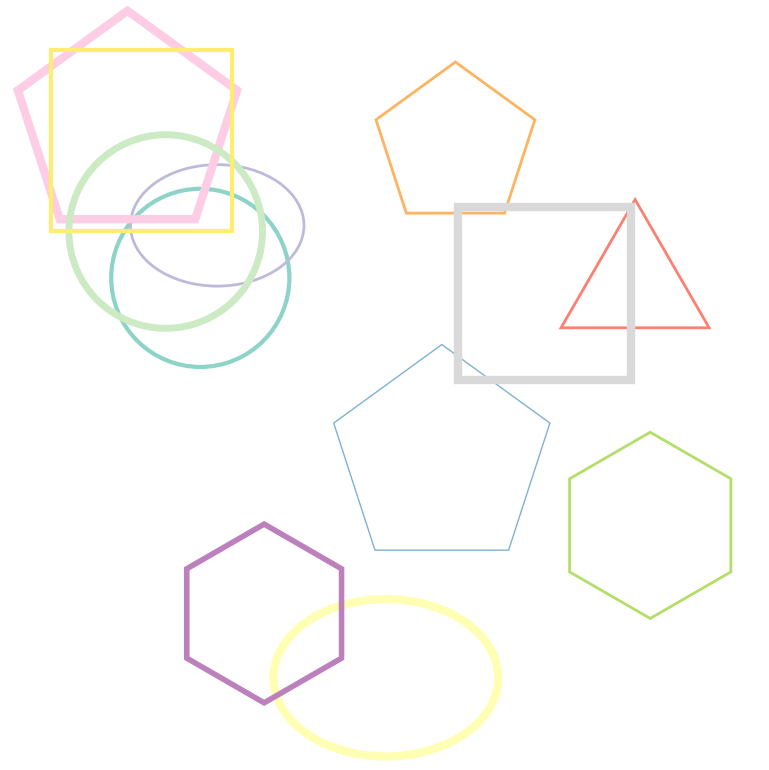[{"shape": "circle", "thickness": 1.5, "radius": 0.58, "center": [0.26, 0.639]}, {"shape": "oval", "thickness": 3, "radius": 0.73, "center": [0.501, 0.12]}, {"shape": "oval", "thickness": 1, "radius": 0.56, "center": [0.282, 0.707]}, {"shape": "triangle", "thickness": 1, "radius": 0.56, "center": [0.825, 0.63]}, {"shape": "pentagon", "thickness": 0.5, "radius": 0.74, "center": [0.574, 0.405]}, {"shape": "pentagon", "thickness": 1, "radius": 0.54, "center": [0.591, 0.811]}, {"shape": "hexagon", "thickness": 1, "radius": 0.6, "center": [0.844, 0.318]}, {"shape": "pentagon", "thickness": 3, "radius": 0.75, "center": [0.166, 0.836]}, {"shape": "square", "thickness": 3, "radius": 0.56, "center": [0.707, 0.619]}, {"shape": "hexagon", "thickness": 2, "radius": 0.58, "center": [0.343, 0.203]}, {"shape": "circle", "thickness": 2.5, "radius": 0.63, "center": [0.215, 0.699]}, {"shape": "square", "thickness": 1.5, "radius": 0.59, "center": [0.184, 0.817]}]